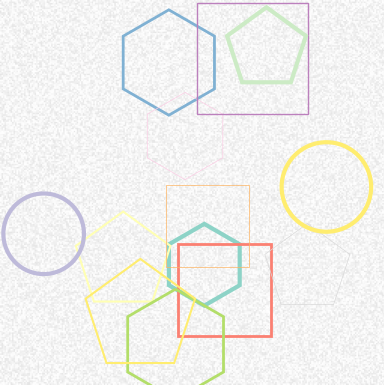[{"shape": "hexagon", "thickness": 3, "radius": 0.53, "center": [0.531, 0.312]}, {"shape": "pentagon", "thickness": 1.5, "radius": 0.65, "center": [0.32, 0.321]}, {"shape": "circle", "thickness": 3, "radius": 0.52, "center": [0.113, 0.393]}, {"shape": "square", "thickness": 2, "radius": 0.6, "center": [0.583, 0.247]}, {"shape": "hexagon", "thickness": 2, "radius": 0.68, "center": [0.439, 0.838]}, {"shape": "square", "thickness": 0.5, "radius": 0.54, "center": [0.54, 0.413]}, {"shape": "hexagon", "thickness": 2, "radius": 0.72, "center": [0.456, 0.106]}, {"shape": "hexagon", "thickness": 0.5, "radius": 0.57, "center": [0.481, 0.647]}, {"shape": "pentagon", "thickness": 0.5, "radius": 0.58, "center": [0.798, 0.303]}, {"shape": "square", "thickness": 1, "radius": 0.72, "center": [0.656, 0.848]}, {"shape": "pentagon", "thickness": 3, "radius": 0.54, "center": [0.692, 0.873]}, {"shape": "circle", "thickness": 3, "radius": 0.58, "center": [0.848, 0.514]}, {"shape": "pentagon", "thickness": 1.5, "radius": 0.75, "center": [0.365, 0.178]}]